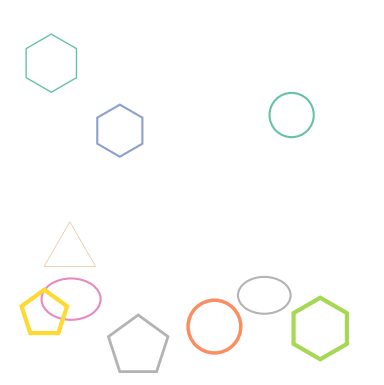[{"shape": "circle", "thickness": 1.5, "radius": 0.29, "center": [0.758, 0.701]}, {"shape": "hexagon", "thickness": 1, "radius": 0.38, "center": [0.133, 0.836]}, {"shape": "circle", "thickness": 2.5, "radius": 0.34, "center": [0.557, 0.152]}, {"shape": "hexagon", "thickness": 1.5, "radius": 0.34, "center": [0.311, 0.661]}, {"shape": "oval", "thickness": 1.5, "radius": 0.38, "center": [0.185, 0.223]}, {"shape": "hexagon", "thickness": 3, "radius": 0.4, "center": [0.832, 0.147]}, {"shape": "pentagon", "thickness": 3, "radius": 0.31, "center": [0.115, 0.185]}, {"shape": "triangle", "thickness": 0.5, "radius": 0.39, "center": [0.181, 0.346]}, {"shape": "oval", "thickness": 1.5, "radius": 0.34, "center": [0.687, 0.233]}, {"shape": "pentagon", "thickness": 2, "radius": 0.41, "center": [0.359, 0.101]}]